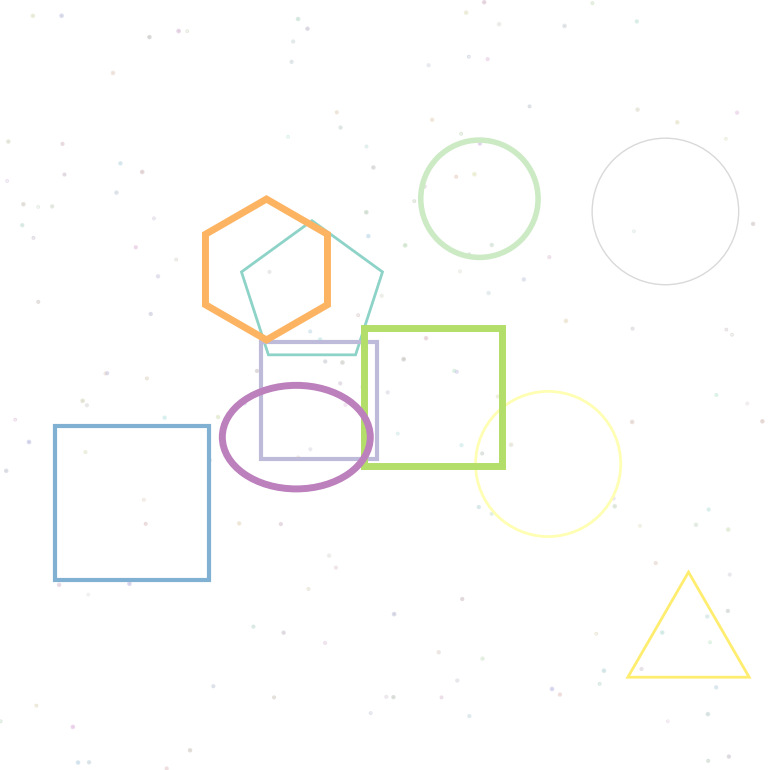[{"shape": "pentagon", "thickness": 1, "radius": 0.48, "center": [0.405, 0.617]}, {"shape": "circle", "thickness": 1, "radius": 0.47, "center": [0.712, 0.397]}, {"shape": "square", "thickness": 1.5, "radius": 0.38, "center": [0.414, 0.48]}, {"shape": "square", "thickness": 1.5, "radius": 0.5, "center": [0.172, 0.347]}, {"shape": "hexagon", "thickness": 2.5, "radius": 0.46, "center": [0.346, 0.65]}, {"shape": "square", "thickness": 2.5, "radius": 0.45, "center": [0.563, 0.484]}, {"shape": "circle", "thickness": 0.5, "radius": 0.48, "center": [0.864, 0.725]}, {"shape": "oval", "thickness": 2.5, "radius": 0.48, "center": [0.385, 0.432]}, {"shape": "circle", "thickness": 2, "radius": 0.38, "center": [0.623, 0.742]}, {"shape": "triangle", "thickness": 1, "radius": 0.45, "center": [0.894, 0.166]}]